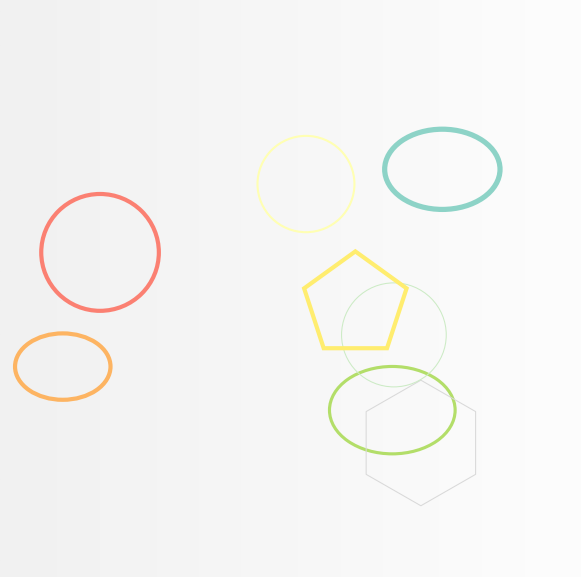[{"shape": "oval", "thickness": 2.5, "radius": 0.5, "center": [0.761, 0.706]}, {"shape": "circle", "thickness": 1, "radius": 0.42, "center": [0.526, 0.68]}, {"shape": "circle", "thickness": 2, "radius": 0.51, "center": [0.172, 0.562]}, {"shape": "oval", "thickness": 2, "radius": 0.41, "center": [0.108, 0.364]}, {"shape": "oval", "thickness": 1.5, "radius": 0.54, "center": [0.675, 0.289]}, {"shape": "hexagon", "thickness": 0.5, "radius": 0.54, "center": [0.724, 0.232]}, {"shape": "circle", "thickness": 0.5, "radius": 0.45, "center": [0.678, 0.419]}, {"shape": "pentagon", "thickness": 2, "radius": 0.46, "center": [0.611, 0.471]}]